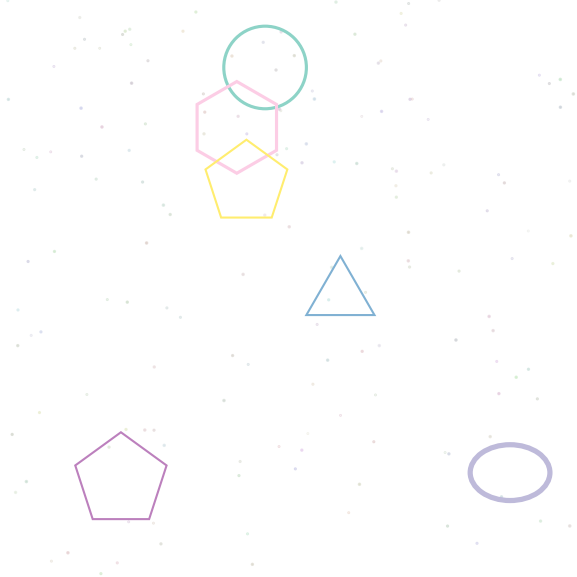[{"shape": "circle", "thickness": 1.5, "radius": 0.36, "center": [0.459, 0.882]}, {"shape": "oval", "thickness": 2.5, "radius": 0.35, "center": [0.883, 0.181]}, {"shape": "triangle", "thickness": 1, "radius": 0.34, "center": [0.589, 0.488]}, {"shape": "hexagon", "thickness": 1.5, "radius": 0.4, "center": [0.41, 0.779]}, {"shape": "pentagon", "thickness": 1, "radius": 0.42, "center": [0.209, 0.167]}, {"shape": "pentagon", "thickness": 1, "radius": 0.37, "center": [0.427, 0.683]}]